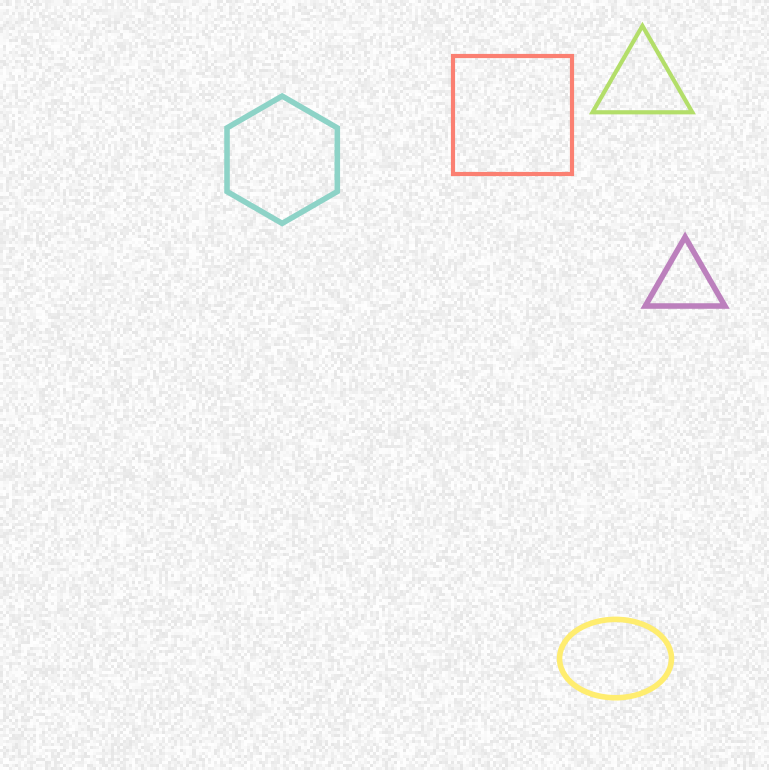[{"shape": "hexagon", "thickness": 2, "radius": 0.41, "center": [0.366, 0.793]}, {"shape": "square", "thickness": 1.5, "radius": 0.38, "center": [0.666, 0.851]}, {"shape": "triangle", "thickness": 1.5, "radius": 0.37, "center": [0.834, 0.892]}, {"shape": "triangle", "thickness": 2, "radius": 0.3, "center": [0.89, 0.632]}, {"shape": "oval", "thickness": 2, "radius": 0.36, "center": [0.799, 0.145]}]